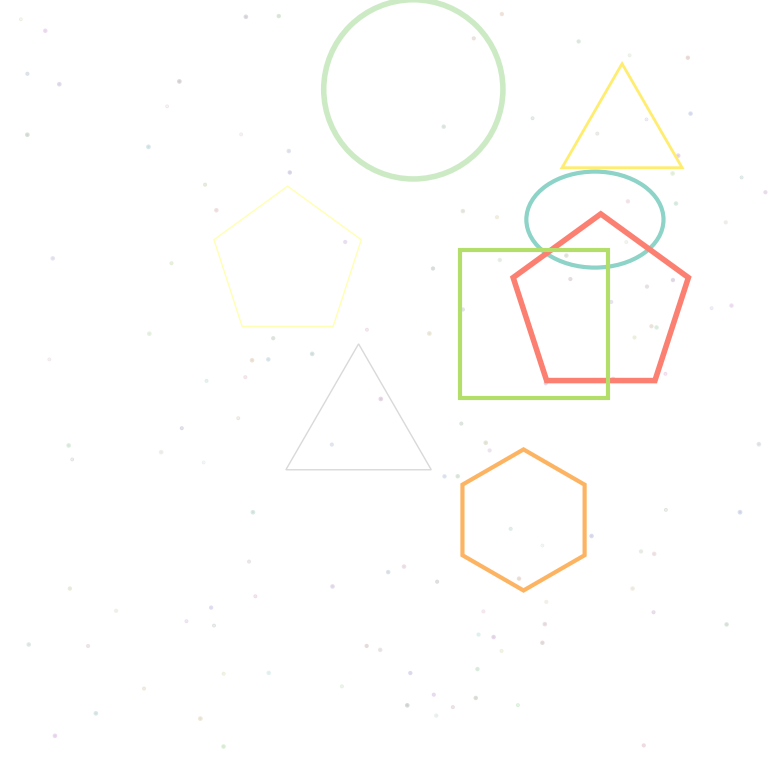[{"shape": "oval", "thickness": 1.5, "radius": 0.45, "center": [0.773, 0.715]}, {"shape": "pentagon", "thickness": 0.5, "radius": 0.5, "center": [0.374, 0.658]}, {"shape": "pentagon", "thickness": 2, "radius": 0.6, "center": [0.78, 0.603]}, {"shape": "hexagon", "thickness": 1.5, "radius": 0.46, "center": [0.68, 0.325]}, {"shape": "square", "thickness": 1.5, "radius": 0.48, "center": [0.694, 0.58]}, {"shape": "triangle", "thickness": 0.5, "radius": 0.54, "center": [0.466, 0.444]}, {"shape": "circle", "thickness": 2, "radius": 0.58, "center": [0.537, 0.884]}, {"shape": "triangle", "thickness": 1, "radius": 0.45, "center": [0.808, 0.827]}]